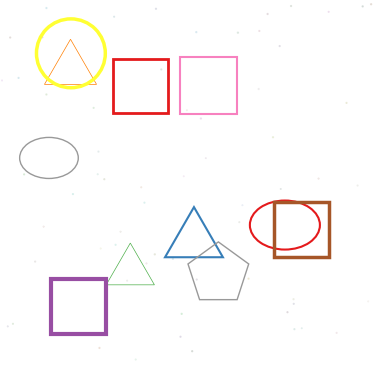[{"shape": "square", "thickness": 2, "radius": 0.35, "center": [0.365, 0.776]}, {"shape": "oval", "thickness": 1.5, "radius": 0.45, "center": [0.74, 0.415]}, {"shape": "triangle", "thickness": 1.5, "radius": 0.43, "center": [0.504, 0.375]}, {"shape": "triangle", "thickness": 0.5, "radius": 0.36, "center": [0.338, 0.296]}, {"shape": "square", "thickness": 3, "radius": 0.36, "center": [0.204, 0.205]}, {"shape": "triangle", "thickness": 0.5, "radius": 0.39, "center": [0.183, 0.82]}, {"shape": "circle", "thickness": 2.5, "radius": 0.45, "center": [0.184, 0.862]}, {"shape": "square", "thickness": 2.5, "radius": 0.35, "center": [0.783, 0.404]}, {"shape": "square", "thickness": 1.5, "radius": 0.37, "center": [0.541, 0.779]}, {"shape": "oval", "thickness": 1, "radius": 0.38, "center": [0.127, 0.59]}, {"shape": "pentagon", "thickness": 1, "radius": 0.41, "center": [0.567, 0.289]}]